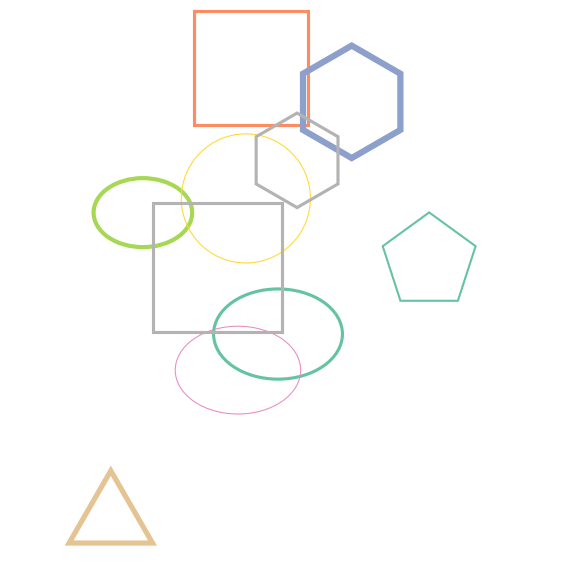[{"shape": "pentagon", "thickness": 1, "radius": 0.42, "center": [0.743, 0.547]}, {"shape": "oval", "thickness": 1.5, "radius": 0.56, "center": [0.481, 0.421]}, {"shape": "square", "thickness": 1.5, "radius": 0.49, "center": [0.434, 0.882]}, {"shape": "hexagon", "thickness": 3, "radius": 0.49, "center": [0.609, 0.823]}, {"shape": "oval", "thickness": 0.5, "radius": 0.54, "center": [0.412, 0.358]}, {"shape": "oval", "thickness": 2, "radius": 0.43, "center": [0.247, 0.631]}, {"shape": "circle", "thickness": 0.5, "radius": 0.56, "center": [0.426, 0.656]}, {"shape": "triangle", "thickness": 2.5, "radius": 0.42, "center": [0.192, 0.101]}, {"shape": "square", "thickness": 1.5, "radius": 0.56, "center": [0.377, 0.535]}, {"shape": "hexagon", "thickness": 1.5, "radius": 0.41, "center": [0.514, 0.722]}]